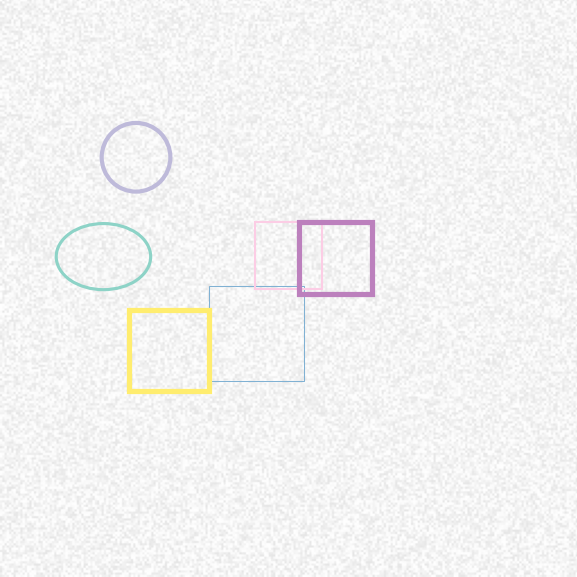[{"shape": "oval", "thickness": 1.5, "radius": 0.41, "center": [0.179, 0.555]}, {"shape": "circle", "thickness": 2, "radius": 0.3, "center": [0.236, 0.727]}, {"shape": "square", "thickness": 0.5, "radius": 0.41, "center": [0.444, 0.422]}, {"shape": "square", "thickness": 1, "radius": 0.29, "center": [0.5, 0.556]}, {"shape": "square", "thickness": 2.5, "radius": 0.31, "center": [0.581, 0.553]}, {"shape": "square", "thickness": 2.5, "radius": 0.35, "center": [0.293, 0.392]}]